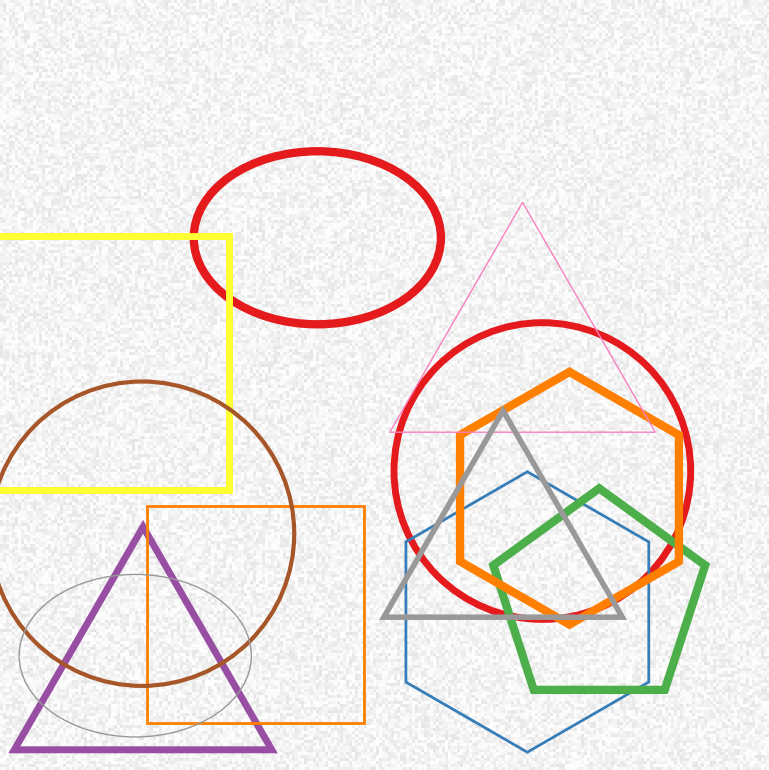[{"shape": "circle", "thickness": 2.5, "radius": 0.96, "center": [0.704, 0.388]}, {"shape": "oval", "thickness": 3, "radius": 0.8, "center": [0.412, 0.691]}, {"shape": "hexagon", "thickness": 1, "radius": 0.91, "center": [0.685, 0.205]}, {"shape": "pentagon", "thickness": 3, "radius": 0.72, "center": [0.778, 0.221]}, {"shape": "triangle", "thickness": 2.5, "radius": 0.97, "center": [0.186, 0.123]}, {"shape": "hexagon", "thickness": 3, "radius": 0.82, "center": [0.74, 0.353]}, {"shape": "square", "thickness": 1, "radius": 0.7, "center": [0.331, 0.202]}, {"shape": "square", "thickness": 2.5, "radius": 0.82, "center": [0.133, 0.529]}, {"shape": "circle", "thickness": 1.5, "radius": 0.99, "center": [0.184, 0.307]}, {"shape": "triangle", "thickness": 0.5, "radius": 1.0, "center": [0.679, 0.538]}, {"shape": "triangle", "thickness": 2, "radius": 0.89, "center": [0.653, 0.288]}, {"shape": "oval", "thickness": 0.5, "radius": 0.75, "center": [0.176, 0.148]}]